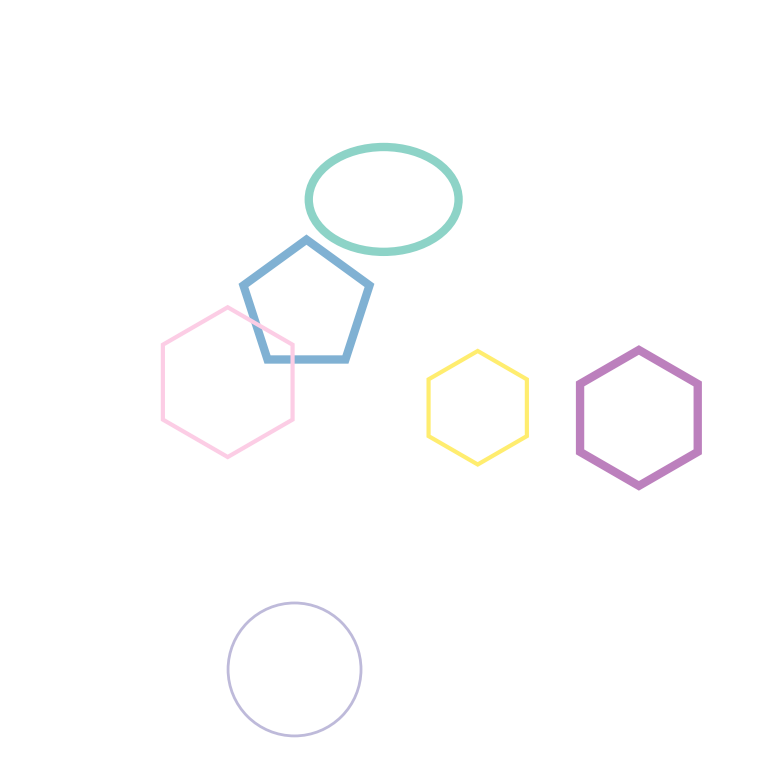[{"shape": "oval", "thickness": 3, "radius": 0.49, "center": [0.498, 0.741]}, {"shape": "circle", "thickness": 1, "radius": 0.43, "center": [0.383, 0.131]}, {"shape": "pentagon", "thickness": 3, "radius": 0.43, "center": [0.398, 0.603]}, {"shape": "hexagon", "thickness": 1.5, "radius": 0.49, "center": [0.296, 0.504]}, {"shape": "hexagon", "thickness": 3, "radius": 0.44, "center": [0.83, 0.457]}, {"shape": "hexagon", "thickness": 1.5, "radius": 0.37, "center": [0.62, 0.47]}]